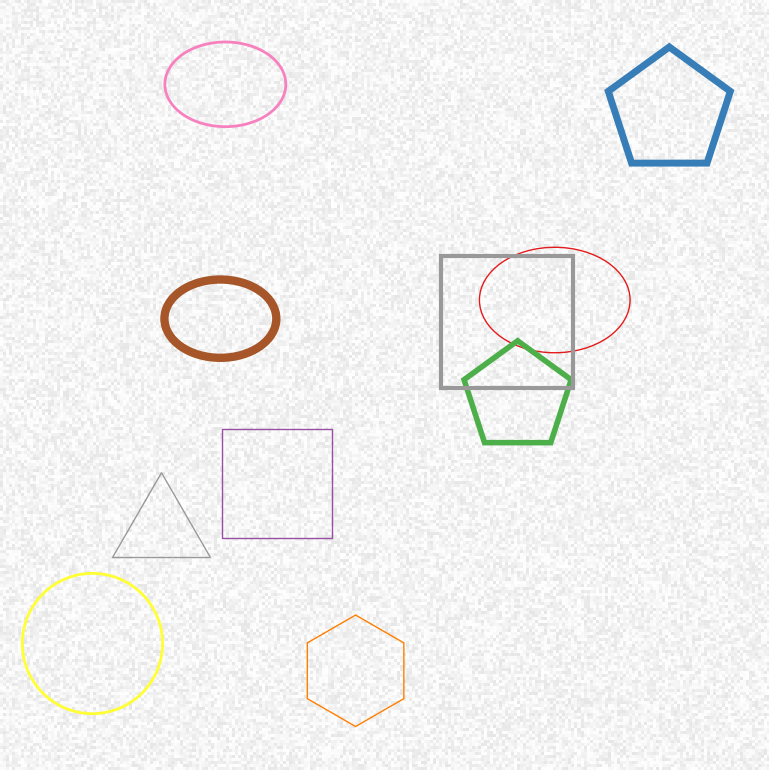[{"shape": "oval", "thickness": 0.5, "radius": 0.49, "center": [0.72, 0.61]}, {"shape": "pentagon", "thickness": 2.5, "radius": 0.42, "center": [0.869, 0.856]}, {"shape": "pentagon", "thickness": 2, "radius": 0.37, "center": [0.672, 0.484]}, {"shape": "square", "thickness": 0.5, "radius": 0.36, "center": [0.36, 0.372]}, {"shape": "hexagon", "thickness": 0.5, "radius": 0.36, "center": [0.462, 0.129]}, {"shape": "circle", "thickness": 1, "radius": 0.46, "center": [0.12, 0.164]}, {"shape": "oval", "thickness": 3, "radius": 0.36, "center": [0.286, 0.586]}, {"shape": "oval", "thickness": 1, "radius": 0.39, "center": [0.293, 0.89]}, {"shape": "triangle", "thickness": 0.5, "radius": 0.37, "center": [0.21, 0.313]}, {"shape": "square", "thickness": 1.5, "radius": 0.43, "center": [0.658, 0.581]}]